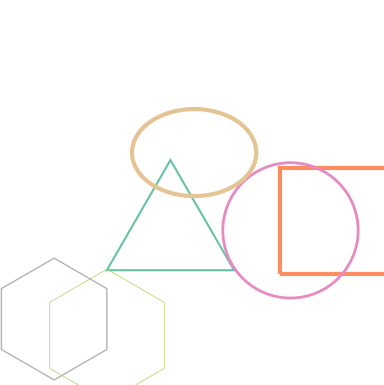[{"shape": "triangle", "thickness": 1.5, "radius": 0.95, "center": [0.443, 0.394]}, {"shape": "square", "thickness": 3, "radius": 0.69, "center": [0.866, 0.426]}, {"shape": "circle", "thickness": 2, "radius": 0.88, "center": [0.754, 0.402]}, {"shape": "hexagon", "thickness": 0.5, "radius": 0.86, "center": [0.278, 0.129]}, {"shape": "oval", "thickness": 3, "radius": 0.81, "center": [0.504, 0.604]}, {"shape": "hexagon", "thickness": 1, "radius": 0.79, "center": [0.141, 0.171]}]